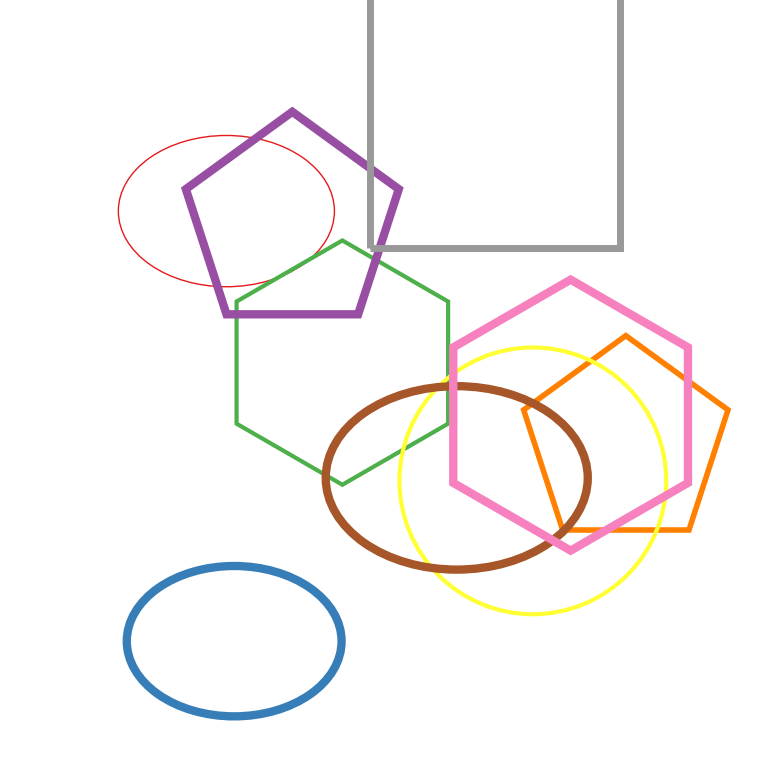[{"shape": "oval", "thickness": 0.5, "radius": 0.7, "center": [0.294, 0.726]}, {"shape": "oval", "thickness": 3, "radius": 0.7, "center": [0.304, 0.167]}, {"shape": "hexagon", "thickness": 1.5, "radius": 0.79, "center": [0.445, 0.529]}, {"shape": "pentagon", "thickness": 3, "radius": 0.73, "center": [0.38, 0.709]}, {"shape": "pentagon", "thickness": 2, "radius": 0.7, "center": [0.813, 0.425]}, {"shape": "circle", "thickness": 1.5, "radius": 0.87, "center": [0.692, 0.376]}, {"shape": "oval", "thickness": 3, "radius": 0.85, "center": [0.593, 0.379]}, {"shape": "hexagon", "thickness": 3, "radius": 0.88, "center": [0.741, 0.461]}, {"shape": "square", "thickness": 2.5, "radius": 0.81, "center": [0.643, 0.841]}]